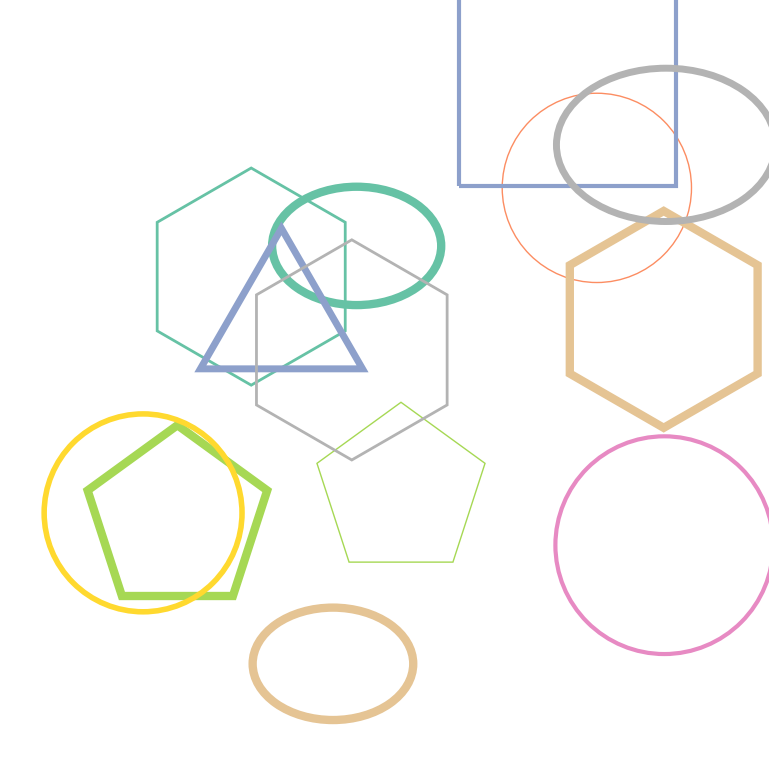[{"shape": "oval", "thickness": 3, "radius": 0.55, "center": [0.463, 0.681]}, {"shape": "hexagon", "thickness": 1, "radius": 0.71, "center": [0.326, 0.641]}, {"shape": "circle", "thickness": 0.5, "radius": 0.61, "center": [0.775, 0.756]}, {"shape": "square", "thickness": 1.5, "radius": 0.7, "center": [0.737, 0.899]}, {"shape": "triangle", "thickness": 2.5, "radius": 0.61, "center": [0.366, 0.582]}, {"shape": "circle", "thickness": 1.5, "radius": 0.71, "center": [0.863, 0.292]}, {"shape": "pentagon", "thickness": 3, "radius": 0.61, "center": [0.23, 0.325]}, {"shape": "pentagon", "thickness": 0.5, "radius": 0.57, "center": [0.521, 0.363]}, {"shape": "circle", "thickness": 2, "radius": 0.64, "center": [0.186, 0.334]}, {"shape": "oval", "thickness": 3, "radius": 0.52, "center": [0.432, 0.138]}, {"shape": "hexagon", "thickness": 3, "radius": 0.7, "center": [0.862, 0.585]}, {"shape": "hexagon", "thickness": 1, "radius": 0.71, "center": [0.457, 0.546]}, {"shape": "oval", "thickness": 2.5, "radius": 0.71, "center": [0.865, 0.812]}]